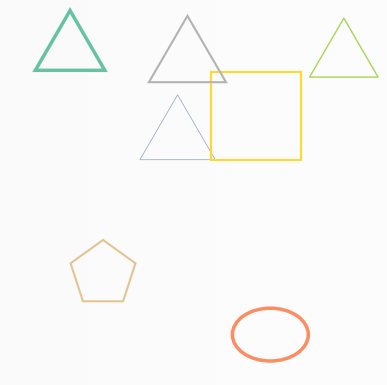[{"shape": "triangle", "thickness": 2.5, "radius": 0.52, "center": [0.181, 0.869]}, {"shape": "oval", "thickness": 2.5, "radius": 0.49, "center": [0.698, 0.131]}, {"shape": "triangle", "thickness": 0.5, "radius": 0.56, "center": [0.458, 0.641]}, {"shape": "triangle", "thickness": 1, "radius": 0.51, "center": [0.887, 0.851]}, {"shape": "square", "thickness": 1.5, "radius": 0.58, "center": [0.66, 0.699]}, {"shape": "pentagon", "thickness": 1.5, "radius": 0.44, "center": [0.266, 0.289]}, {"shape": "triangle", "thickness": 1.5, "radius": 0.57, "center": [0.484, 0.844]}]